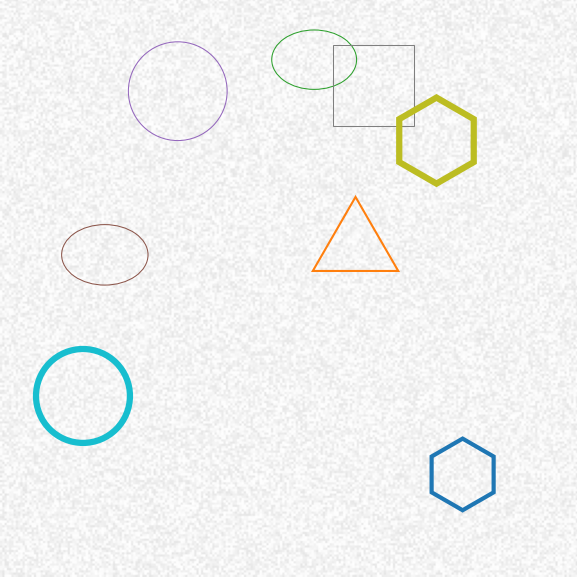[{"shape": "hexagon", "thickness": 2, "radius": 0.31, "center": [0.801, 0.178]}, {"shape": "triangle", "thickness": 1, "radius": 0.43, "center": [0.616, 0.573]}, {"shape": "oval", "thickness": 0.5, "radius": 0.37, "center": [0.544, 0.896]}, {"shape": "circle", "thickness": 0.5, "radius": 0.43, "center": [0.308, 0.841]}, {"shape": "oval", "thickness": 0.5, "radius": 0.37, "center": [0.182, 0.558]}, {"shape": "square", "thickness": 0.5, "radius": 0.35, "center": [0.647, 0.851]}, {"shape": "hexagon", "thickness": 3, "radius": 0.37, "center": [0.756, 0.756]}, {"shape": "circle", "thickness": 3, "radius": 0.41, "center": [0.144, 0.313]}]